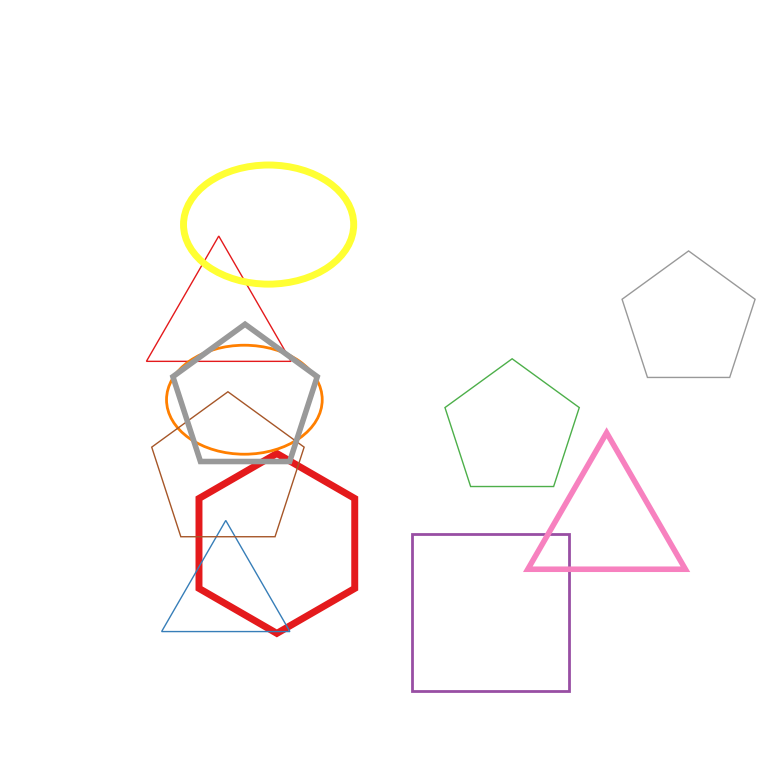[{"shape": "hexagon", "thickness": 2.5, "radius": 0.58, "center": [0.36, 0.294]}, {"shape": "triangle", "thickness": 0.5, "radius": 0.54, "center": [0.284, 0.585]}, {"shape": "triangle", "thickness": 0.5, "radius": 0.48, "center": [0.293, 0.228]}, {"shape": "pentagon", "thickness": 0.5, "radius": 0.46, "center": [0.665, 0.442]}, {"shape": "square", "thickness": 1, "radius": 0.51, "center": [0.637, 0.205]}, {"shape": "oval", "thickness": 1, "radius": 0.51, "center": [0.317, 0.481]}, {"shape": "oval", "thickness": 2.5, "radius": 0.55, "center": [0.349, 0.708]}, {"shape": "pentagon", "thickness": 0.5, "radius": 0.52, "center": [0.296, 0.387]}, {"shape": "triangle", "thickness": 2, "radius": 0.59, "center": [0.788, 0.32]}, {"shape": "pentagon", "thickness": 0.5, "radius": 0.45, "center": [0.894, 0.583]}, {"shape": "pentagon", "thickness": 2, "radius": 0.49, "center": [0.318, 0.48]}]